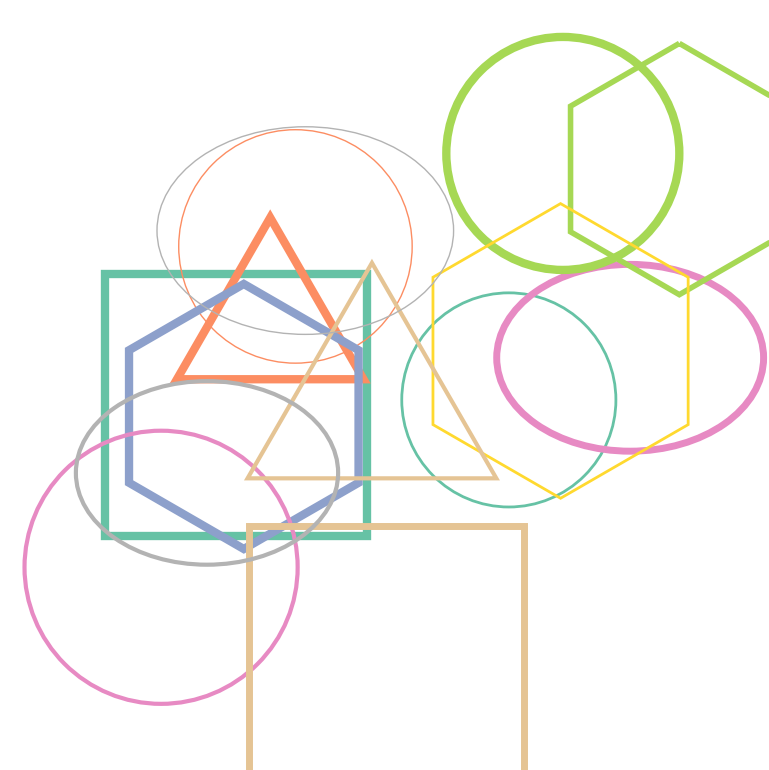[{"shape": "square", "thickness": 3, "radius": 0.85, "center": [0.306, 0.474]}, {"shape": "circle", "thickness": 1, "radius": 0.7, "center": [0.661, 0.481]}, {"shape": "triangle", "thickness": 3, "radius": 0.7, "center": [0.351, 0.577]}, {"shape": "circle", "thickness": 0.5, "radius": 0.76, "center": [0.384, 0.68]}, {"shape": "hexagon", "thickness": 3, "radius": 0.86, "center": [0.317, 0.459]}, {"shape": "circle", "thickness": 1.5, "radius": 0.89, "center": [0.209, 0.263]}, {"shape": "oval", "thickness": 2.5, "radius": 0.87, "center": [0.818, 0.535]}, {"shape": "circle", "thickness": 3, "radius": 0.76, "center": [0.731, 0.801]}, {"shape": "hexagon", "thickness": 2, "radius": 0.82, "center": [0.882, 0.78]}, {"shape": "hexagon", "thickness": 1, "radius": 0.96, "center": [0.728, 0.544]}, {"shape": "square", "thickness": 2.5, "radius": 0.89, "center": [0.502, 0.138]}, {"shape": "triangle", "thickness": 1.5, "radius": 0.93, "center": [0.483, 0.472]}, {"shape": "oval", "thickness": 0.5, "radius": 0.96, "center": [0.396, 0.701]}, {"shape": "oval", "thickness": 1.5, "radius": 0.85, "center": [0.269, 0.386]}]